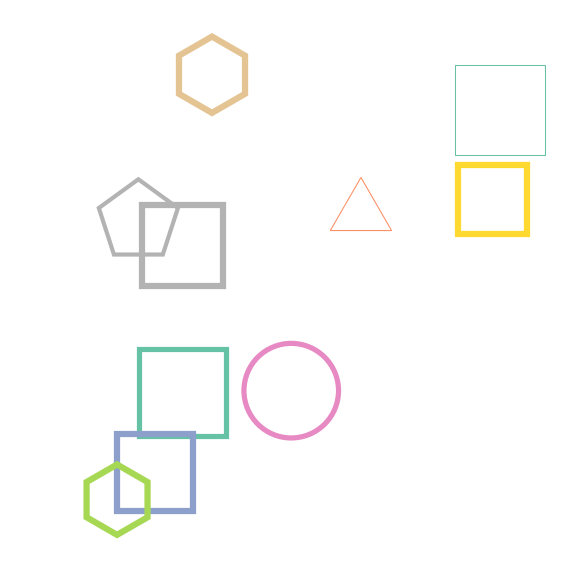[{"shape": "square", "thickness": 2.5, "radius": 0.38, "center": [0.316, 0.32]}, {"shape": "square", "thickness": 0.5, "radius": 0.39, "center": [0.866, 0.809]}, {"shape": "triangle", "thickness": 0.5, "radius": 0.31, "center": [0.625, 0.631]}, {"shape": "square", "thickness": 3, "radius": 0.33, "center": [0.268, 0.181]}, {"shape": "circle", "thickness": 2.5, "radius": 0.41, "center": [0.504, 0.323]}, {"shape": "hexagon", "thickness": 3, "radius": 0.3, "center": [0.203, 0.134]}, {"shape": "square", "thickness": 3, "radius": 0.3, "center": [0.852, 0.654]}, {"shape": "hexagon", "thickness": 3, "radius": 0.33, "center": [0.367, 0.87]}, {"shape": "square", "thickness": 3, "radius": 0.35, "center": [0.316, 0.573]}, {"shape": "pentagon", "thickness": 2, "radius": 0.36, "center": [0.24, 0.617]}]